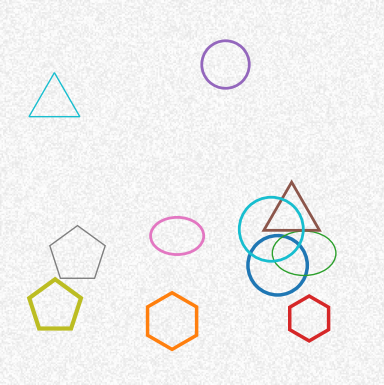[{"shape": "circle", "thickness": 2.5, "radius": 0.39, "center": [0.721, 0.311]}, {"shape": "hexagon", "thickness": 2.5, "radius": 0.37, "center": [0.447, 0.166]}, {"shape": "oval", "thickness": 1, "radius": 0.41, "center": [0.79, 0.342]}, {"shape": "hexagon", "thickness": 2.5, "radius": 0.29, "center": [0.803, 0.173]}, {"shape": "circle", "thickness": 2, "radius": 0.31, "center": [0.586, 0.832]}, {"shape": "triangle", "thickness": 2, "radius": 0.42, "center": [0.758, 0.443]}, {"shape": "oval", "thickness": 2, "radius": 0.35, "center": [0.46, 0.387]}, {"shape": "pentagon", "thickness": 1, "radius": 0.38, "center": [0.201, 0.338]}, {"shape": "pentagon", "thickness": 3, "radius": 0.35, "center": [0.143, 0.204]}, {"shape": "triangle", "thickness": 1, "radius": 0.38, "center": [0.141, 0.735]}, {"shape": "circle", "thickness": 2, "radius": 0.42, "center": [0.705, 0.405]}]